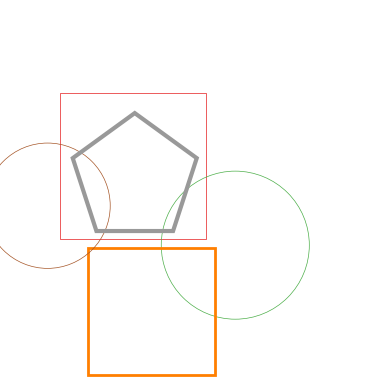[{"shape": "square", "thickness": 0.5, "radius": 0.95, "center": [0.346, 0.569]}, {"shape": "circle", "thickness": 0.5, "radius": 0.96, "center": [0.611, 0.363]}, {"shape": "square", "thickness": 2, "radius": 0.83, "center": [0.393, 0.191]}, {"shape": "circle", "thickness": 0.5, "radius": 0.81, "center": [0.124, 0.466]}, {"shape": "pentagon", "thickness": 3, "radius": 0.85, "center": [0.35, 0.537]}]